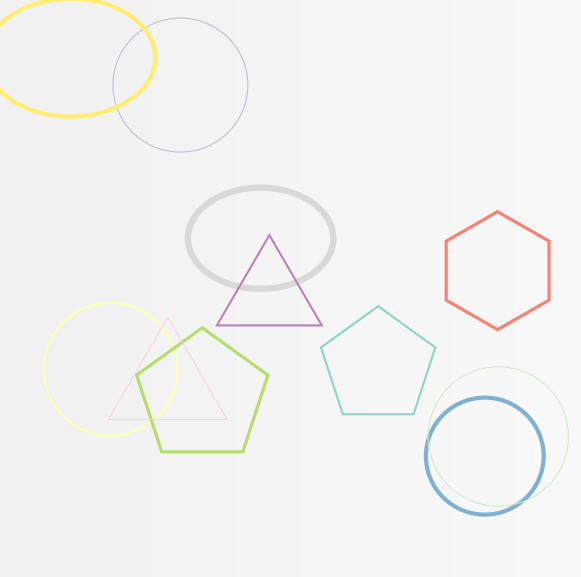[{"shape": "pentagon", "thickness": 1, "radius": 0.52, "center": [0.651, 0.365]}, {"shape": "circle", "thickness": 1, "radius": 0.57, "center": [0.19, 0.36]}, {"shape": "circle", "thickness": 0.5, "radius": 0.58, "center": [0.31, 0.852]}, {"shape": "hexagon", "thickness": 1.5, "radius": 0.51, "center": [0.856, 0.531]}, {"shape": "circle", "thickness": 2, "radius": 0.51, "center": [0.834, 0.209]}, {"shape": "pentagon", "thickness": 1.5, "radius": 0.59, "center": [0.348, 0.313]}, {"shape": "triangle", "thickness": 0.5, "radius": 0.59, "center": [0.289, 0.332]}, {"shape": "oval", "thickness": 3, "radius": 0.63, "center": [0.448, 0.587]}, {"shape": "triangle", "thickness": 1, "radius": 0.52, "center": [0.463, 0.488]}, {"shape": "circle", "thickness": 0.5, "radius": 0.6, "center": [0.857, 0.243]}, {"shape": "oval", "thickness": 2, "radius": 0.73, "center": [0.121, 0.899]}]